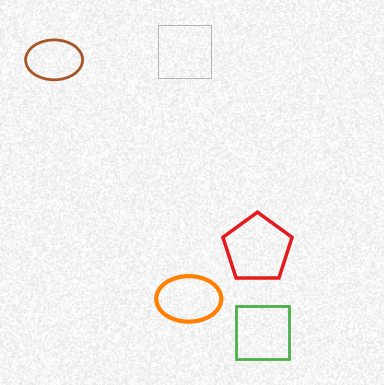[{"shape": "pentagon", "thickness": 2.5, "radius": 0.47, "center": [0.669, 0.354]}, {"shape": "square", "thickness": 2, "radius": 0.34, "center": [0.682, 0.135]}, {"shape": "oval", "thickness": 3, "radius": 0.42, "center": [0.49, 0.224]}, {"shape": "oval", "thickness": 2, "radius": 0.37, "center": [0.141, 0.845]}, {"shape": "square", "thickness": 0.5, "radius": 0.35, "center": [0.478, 0.867]}]